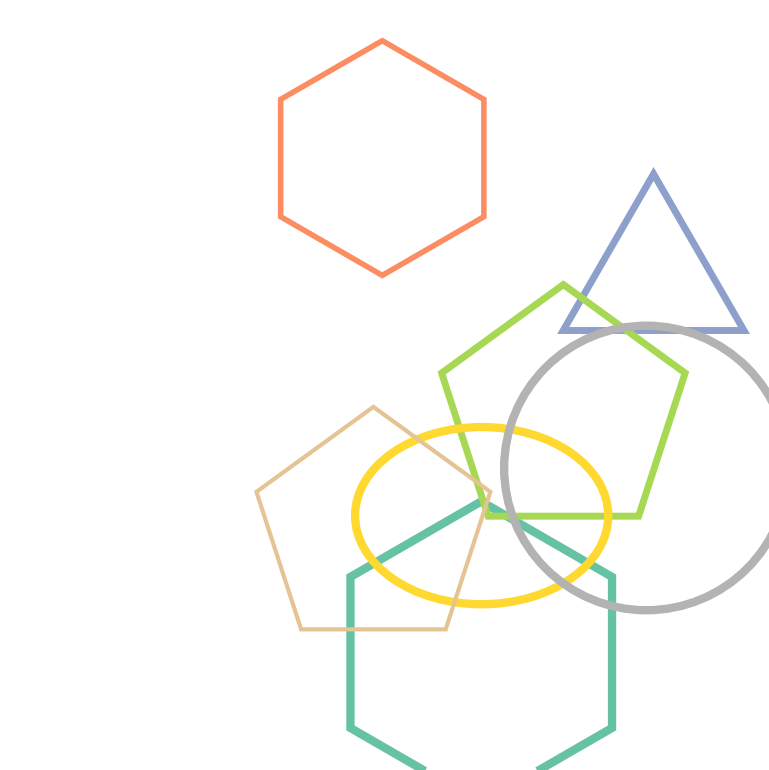[{"shape": "hexagon", "thickness": 3, "radius": 0.98, "center": [0.625, 0.153]}, {"shape": "hexagon", "thickness": 2, "radius": 0.76, "center": [0.496, 0.795]}, {"shape": "triangle", "thickness": 2.5, "radius": 0.68, "center": [0.849, 0.639]}, {"shape": "pentagon", "thickness": 2.5, "radius": 0.83, "center": [0.732, 0.464]}, {"shape": "oval", "thickness": 3, "radius": 0.82, "center": [0.626, 0.33]}, {"shape": "pentagon", "thickness": 1.5, "radius": 0.8, "center": [0.485, 0.312]}, {"shape": "circle", "thickness": 3, "radius": 0.92, "center": [0.84, 0.392]}]